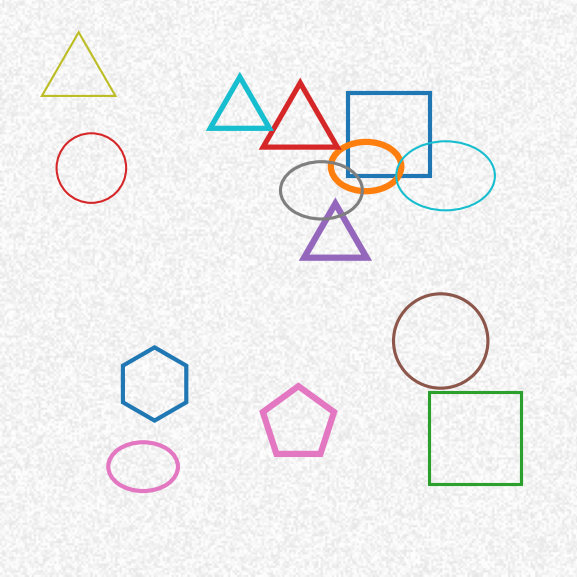[{"shape": "square", "thickness": 2, "radius": 0.36, "center": [0.674, 0.766]}, {"shape": "hexagon", "thickness": 2, "radius": 0.32, "center": [0.268, 0.334]}, {"shape": "oval", "thickness": 3, "radius": 0.31, "center": [0.634, 0.711]}, {"shape": "square", "thickness": 1.5, "radius": 0.4, "center": [0.822, 0.241]}, {"shape": "triangle", "thickness": 2.5, "radius": 0.37, "center": [0.52, 0.781]}, {"shape": "circle", "thickness": 1, "radius": 0.3, "center": [0.158, 0.708]}, {"shape": "triangle", "thickness": 3, "radius": 0.31, "center": [0.581, 0.584]}, {"shape": "circle", "thickness": 1.5, "radius": 0.41, "center": [0.763, 0.409]}, {"shape": "oval", "thickness": 2, "radius": 0.3, "center": [0.248, 0.191]}, {"shape": "pentagon", "thickness": 3, "radius": 0.32, "center": [0.517, 0.266]}, {"shape": "oval", "thickness": 1.5, "radius": 0.35, "center": [0.557, 0.67]}, {"shape": "triangle", "thickness": 1, "radius": 0.37, "center": [0.136, 0.87]}, {"shape": "triangle", "thickness": 2.5, "radius": 0.3, "center": [0.415, 0.807]}, {"shape": "oval", "thickness": 1, "radius": 0.43, "center": [0.772, 0.695]}]